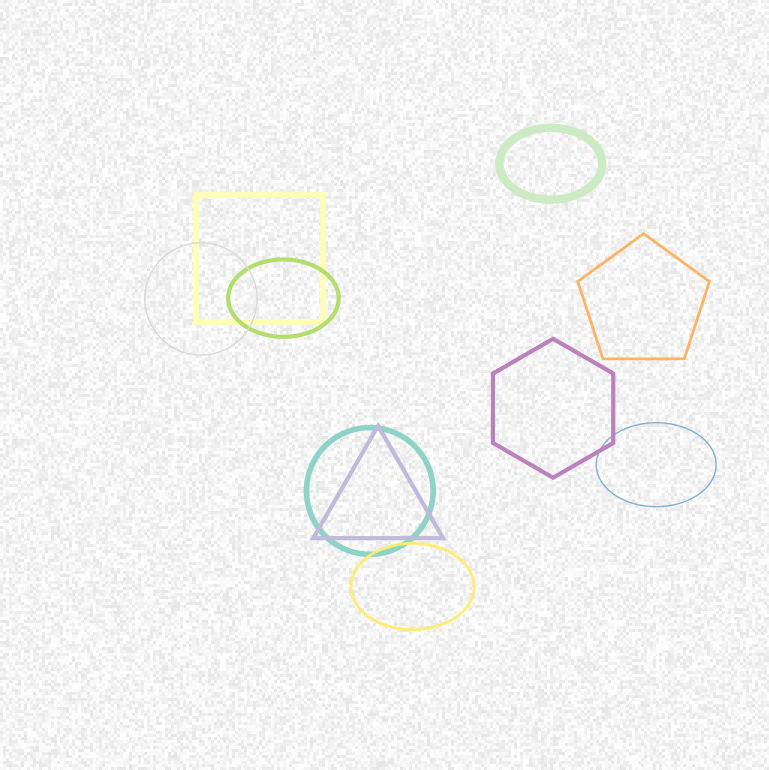[{"shape": "circle", "thickness": 2, "radius": 0.41, "center": [0.48, 0.362]}, {"shape": "square", "thickness": 2, "radius": 0.41, "center": [0.337, 0.664]}, {"shape": "triangle", "thickness": 1.5, "radius": 0.49, "center": [0.491, 0.35]}, {"shape": "oval", "thickness": 0.5, "radius": 0.39, "center": [0.852, 0.397]}, {"shape": "pentagon", "thickness": 1, "radius": 0.45, "center": [0.836, 0.607]}, {"shape": "oval", "thickness": 1.5, "radius": 0.36, "center": [0.368, 0.613]}, {"shape": "circle", "thickness": 0.5, "radius": 0.36, "center": [0.261, 0.612]}, {"shape": "hexagon", "thickness": 1.5, "radius": 0.45, "center": [0.718, 0.47]}, {"shape": "oval", "thickness": 3, "radius": 0.33, "center": [0.715, 0.787]}, {"shape": "oval", "thickness": 1, "radius": 0.4, "center": [0.536, 0.238]}]